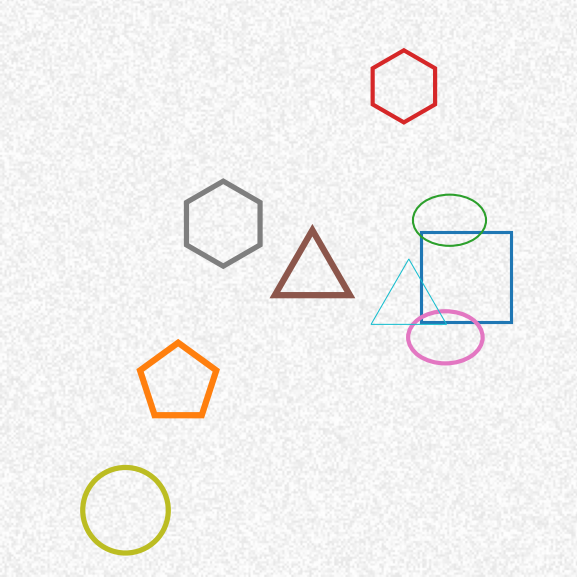[{"shape": "square", "thickness": 1.5, "radius": 0.39, "center": [0.807, 0.519]}, {"shape": "pentagon", "thickness": 3, "radius": 0.35, "center": [0.309, 0.336]}, {"shape": "oval", "thickness": 1, "radius": 0.32, "center": [0.778, 0.618]}, {"shape": "hexagon", "thickness": 2, "radius": 0.31, "center": [0.699, 0.85]}, {"shape": "triangle", "thickness": 3, "radius": 0.38, "center": [0.541, 0.526]}, {"shape": "oval", "thickness": 2, "radius": 0.32, "center": [0.771, 0.415]}, {"shape": "hexagon", "thickness": 2.5, "radius": 0.37, "center": [0.387, 0.612]}, {"shape": "circle", "thickness": 2.5, "radius": 0.37, "center": [0.217, 0.116]}, {"shape": "triangle", "thickness": 0.5, "radius": 0.38, "center": [0.708, 0.475]}]